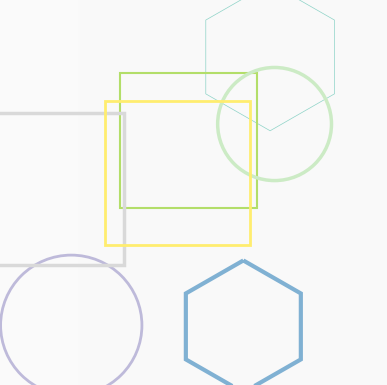[{"shape": "hexagon", "thickness": 0.5, "radius": 0.96, "center": [0.697, 0.852]}, {"shape": "circle", "thickness": 2, "radius": 0.91, "center": [0.184, 0.155]}, {"shape": "hexagon", "thickness": 3, "radius": 0.86, "center": [0.628, 0.152]}, {"shape": "square", "thickness": 1.5, "radius": 0.88, "center": [0.486, 0.635]}, {"shape": "square", "thickness": 2.5, "radius": 0.99, "center": [0.123, 0.508]}, {"shape": "circle", "thickness": 2.5, "radius": 0.73, "center": [0.709, 0.678]}, {"shape": "square", "thickness": 2, "radius": 0.94, "center": [0.458, 0.551]}]